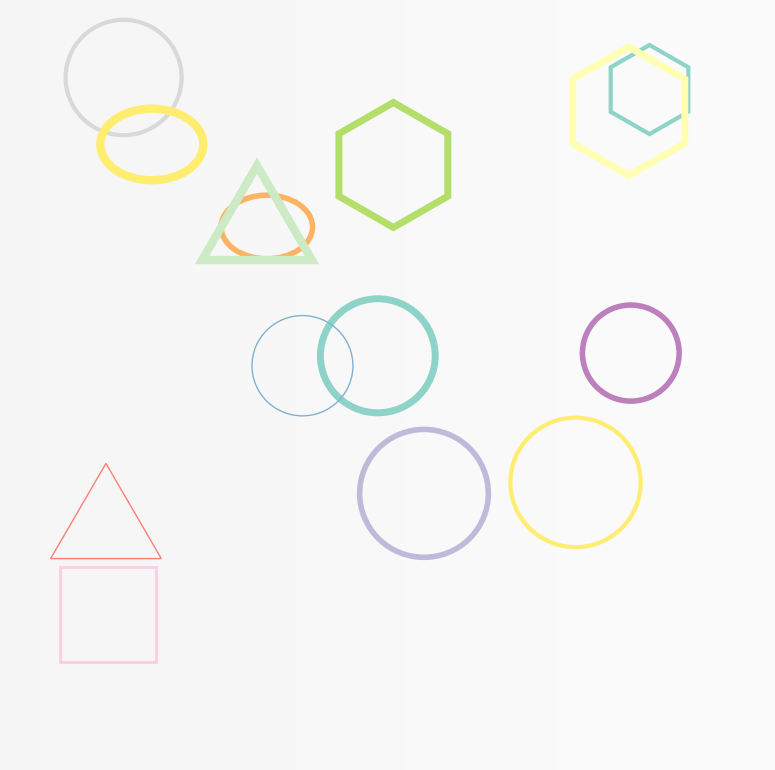[{"shape": "hexagon", "thickness": 1.5, "radius": 0.29, "center": [0.838, 0.884]}, {"shape": "circle", "thickness": 2.5, "radius": 0.37, "center": [0.488, 0.538]}, {"shape": "hexagon", "thickness": 2.5, "radius": 0.42, "center": [0.811, 0.856]}, {"shape": "circle", "thickness": 2, "radius": 0.42, "center": [0.547, 0.359]}, {"shape": "triangle", "thickness": 0.5, "radius": 0.41, "center": [0.137, 0.316]}, {"shape": "circle", "thickness": 0.5, "radius": 0.33, "center": [0.39, 0.525]}, {"shape": "oval", "thickness": 2, "radius": 0.29, "center": [0.344, 0.705]}, {"shape": "hexagon", "thickness": 2.5, "radius": 0.41, "center": [0.508, 0.786]}, {"shape": "square", "thickness": 1, "radius": 0.31, "center": [0.139, 0.202]}, {"shape": "circle", "thickness": 1.5, "radius": 0.37, "center": [0.159, 0.899]}, {"shape": "circle", "thickness": 2, "radius": 0.31, "center": [0.814, 0.541]}, {"shape": "triangle", "thickness": 3, "radius": 0.41, "center": [0.332, 0.703]}, {"shape": "oval", "thickness": 3, "radius": 0.33, "center": [0.196, 0.812]}, {"shape": "circle", "thickness": 1.5, "radius": 0.42, "center": [0.743, 0.373]}]